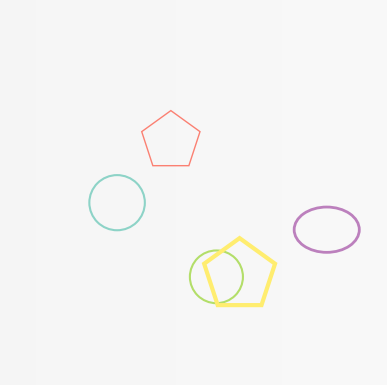[{"shape": "circle", "thickness": 1.5, "radius": 0.36, "center": [0.302, 0.474]}, {"shape": "pentagon", "thickness": 1, "radius": 0.4, "center": [0.441, 0.634]}, {"shape": "circle", "thickness": 1.5, "radius": 0.34, "center": [0.558, 0.281]}, {"shape": "oval", "thickness": 2, "radius": 0.42, "center": [0.843, 0.403]}, {"shape": "pentagon", "thickness": 3, "radius": 0.48, "center": [0.618, 0.285]}]